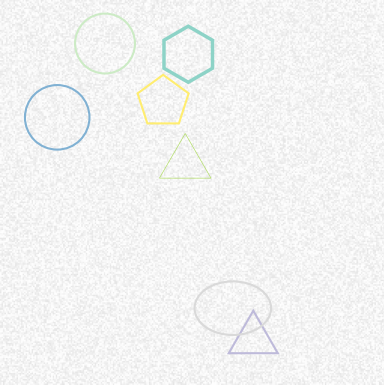[{"shape": "hexagon", "thickness": 2.5, "radius": 0.36, "center": [0.489, 0.859]}, {"shape": "triangle", "thickness": 1.5, "radius": 0.37, "center": [0.658, 0.119]}, {"shape": "circle", "thickness": 1.5, "radius": 0.42, "center": [0.149, 0.695]}, {"shape": "triangle", "thickness": 0.5, "radius": 0.39, "center": [0.481, 0.576]}, {"shape": "oval", "thickness": 1.5, "radius": 0.5, "center": [0.605, 0.2]}, {"shape": "circle", "thickness": 1.5, "radius": 0.39, "center": [0.273, 0.887]}, {"shape": "pentagon", "thickness": 1.5, "radius": 0.35, "center": [0.424, 0.736]}]